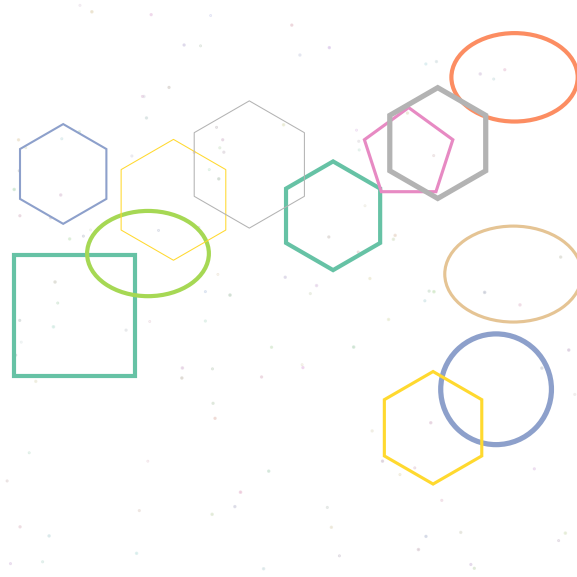[{"shape": "hexagon", "thickness": 2, "radius": 0.47, "center": [0.577, 0.626]}, {"shape": "square", "thickness": 2, "radius": 0.52, "center": [0.13, 0.453]}, {"shape": "oval", "thickness": 2, "radius": 0.55, "center": [0.891, 0.865]}, {"shape": "circle", "thickness": 2.5, "radius": 0.48, "center": [0.859, 0.325]}, {"shape": "hexagon", "thickness": 1, "radius": 0.43, "center": [0.109, 0.698]}, {"shape": "pentagon", "thickness": 1.5, "radius": 0.4, "center": [0.708, 0.732]}, {"shape": "oval", "thickness": 2, "radius": 0.53, "center": [0.256, 0.56]}, {"shape": "hexagon", "thickness": 1.5, "radius": 0.49, "center": [0.75, 0.258]}, {"shape": "hexagon", "thickness": 0.5, "radius": 0.52, "center": [0.3, 0.653]}, {"shape": "oval", "thickness": 1.5, "radius": 0.59, "center": [0.889, 0.525]}, {"shape": "hexagon", "thickness": 2.5, "radius": 0.48, "center": [0.758, 0.751]}, {"shape": "hexagon", "thickness": 0.5, "radius": 0.55, "center": [0.432, 0.714]}]